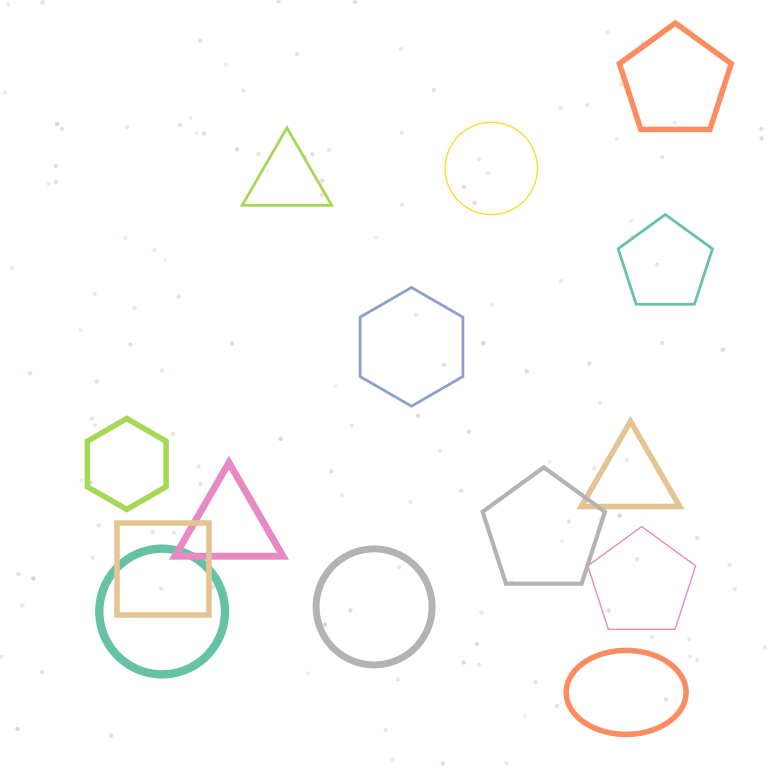[{"shape": "circle", "thickness": 3, "radius": 0.41, "center": [0.211, 0.206]}, {"shape": "pentagon", "thickness": 1, "radius": 0.32, "center": [0.864, 0.657]}, {"shape": "pentagon", "thickness": 2, "radius": 0.38, "center": [0.877, 0.894]}, {"shape": "oval", "thickness": 2, "radius": 0.39, "center": [0.813, 0.101]}, {"shape": "hexagon", "thickness": 1, "radius": 0.39, "center": [0.534, 0.55]}, {"shape": "pentagon", "thickness": 0.5, "radius": 0.37, "center": [0.833, 0.242]}, {"shape": "triangle", "thickness": 2.5, "radius": 0.4, "center": [0.297, 0.318]}, {"shape": "hexagon", "thickness": 2, "radius": 0.3, "center": [0.165, 0.397]}, {"shape": "triangle", "thickness": 1, "radius": 0.34, "center": [0.373, 0.767]}, {"shape": "circle", "thickness": 0.5, "radius": 0.3, "center": [0.638, 0.781]}, {"shape": "triangle", "thickness": 2, "radius": 0.37, "center": [0.819, 0.379]}, {"shape": "square", "thickness": 2, "radius": 0.3, "center": [0.212, 0.261]}, {"shape": "circle", "thickness": 2.5, "radius": 0.38, "center": [0.486, 0.212]}, {"shape": "pentagon", "thickness": 1.5, "radius": 0.42, "center": [0.706, 0.31]}]